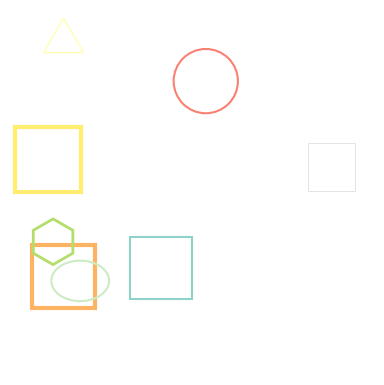[{"shape": "square", "thickness": 1.5, "radius": 0.4, "center": [0.419, 0.304]}, {"shape": "triangle", "thickness": 1, "radius": 0.3, "center": [0.165, 0.893]}, {"shape": "circle", "thickness": 1.5, "radius": 0.42, "center": [0.534, 0.789]}, {"shape": "square", "thickness": 3, "radius": 0.41, "center": [0.166, 0.282]}, {"shape": "hexagon", "thickness": 2, "radius": 0.3, "center": [0.138, 0.372]}, {"shape": "square", "thickness": 0.5, "radius": 0.31, "center": [0.861, 0.567]}, {"shape": "oval", "thickness": 1.5, "radius": 0.38, "center": [0.208, 0.27]}, {"shape": "square", "thickness": 3, "radius": 0.43, "center": [0.124, 0.585]}]